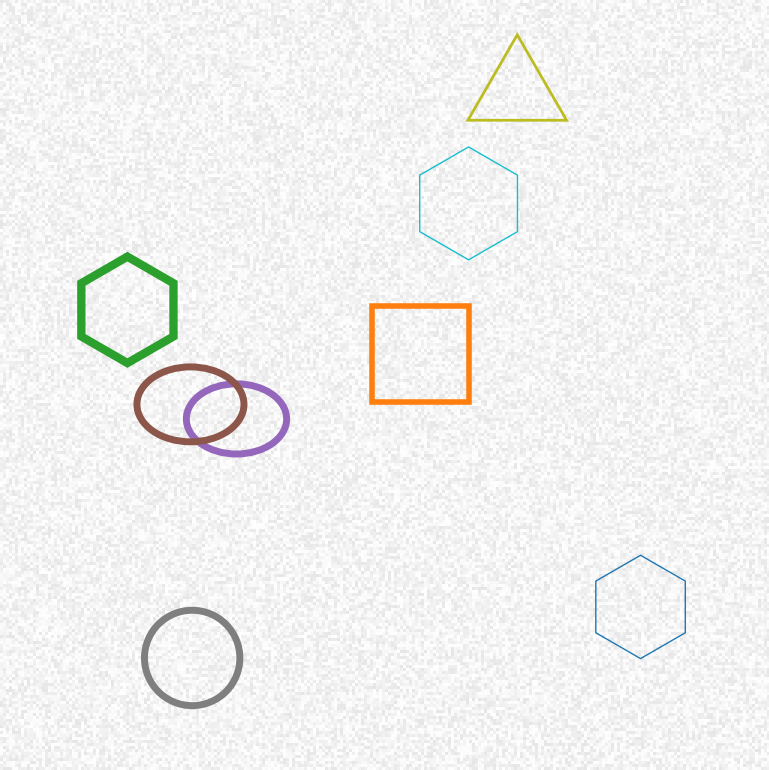[{"shape": "hexagon", "thickness": 0.5, "radius": 0.34, "center": [0.832, 0.212]}, {"shape": "square", "thickness": 2, "radius": 0.31, "center": [0.546, 0.54]}, {"shape": "hexagon", "thickness": 3, "radius": 0.35, "center": [0.165, 0.598]}, {"shape": "oval", "thickness": 2.5, "radius": 0.33, "center": [0.307, 0.456]}, {"shape": "oval", "thickness": 2.5, "radius": 0.35, "center": [0.247, 0.475]}, {"shape": "circle", "thickness": 2.5, "radius": 0.31, "center": [0.25, 0.146]}, {"shape": "triangle", "thickness": 1, "radius": 0.37, "center": [0.672, 0.881]}, {"shape": "hexagon", "thickness": 0.5, "radius": 0.37, "center": [0.609, 0.736]}]